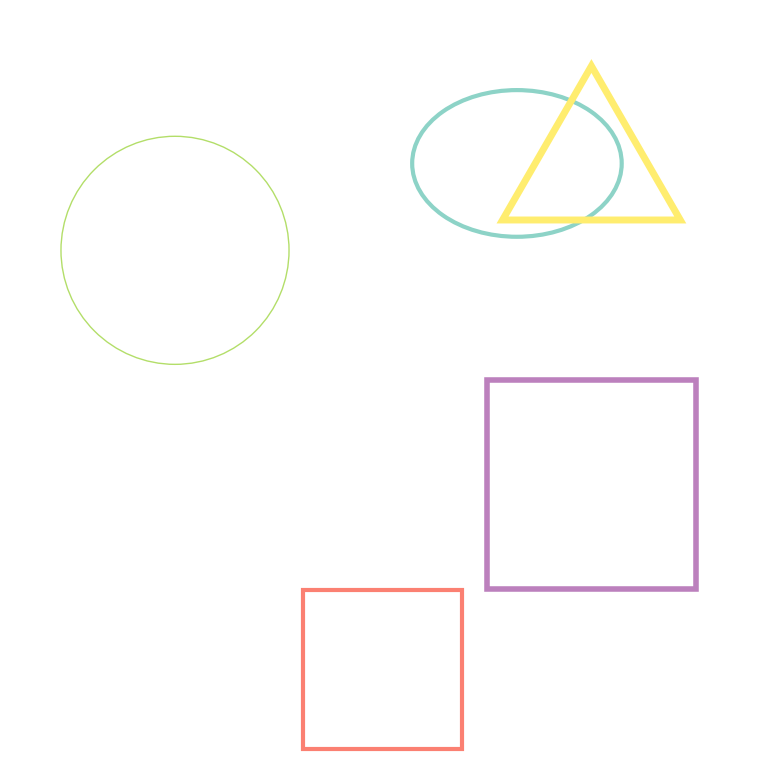[{"shape": "oval", "thickness": 1.5, "radius": 0.68, "center": [0.671, 0.788]}, {"shape": "square", "thickness": 1.5, "radius": 0.52, "center": [0.497, 0.131]}, {"shape": "circle", "thickness": 0.5, "radius": 0.74, "center": [0.227, 0.675]}, {"shape": "square", "thickness": 2, "radius": 0.68, "center": [0.768, 0.371]}, {"shape": "triangle", "thickness": 2.5, "radius": 0.67, "center": [0.768, 0.781]}]